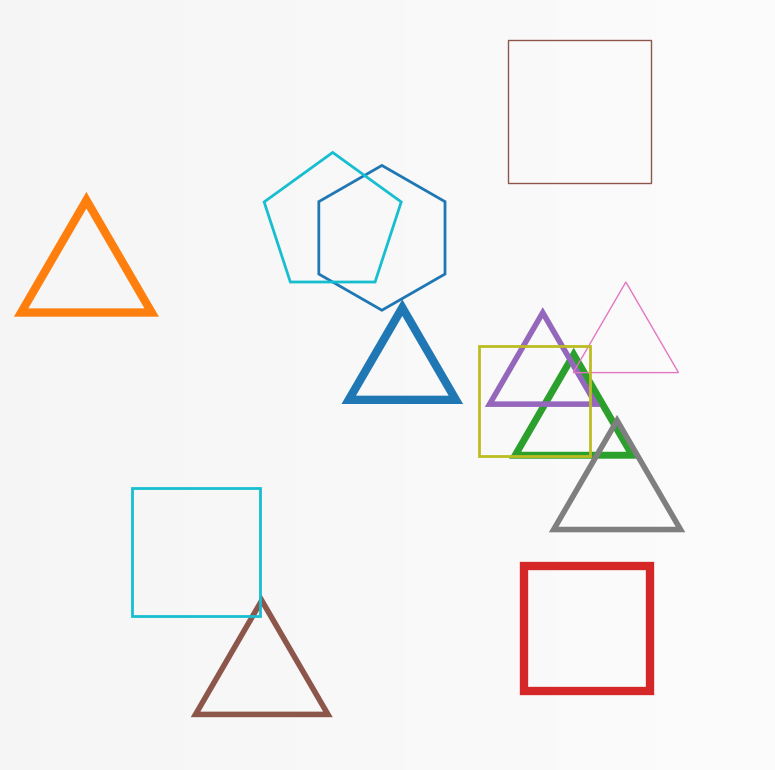[{"shape": "triangle", "thickness": 3, "radius": 0.4, "center": [0.519, 0.521]}, {"shape": "hexagon", "thickness": 1, "radius": 0.47, "center": [0.493, 0.691]}, {"shape": "triangle", "thickness": 3, "radius": 0.49, "center": [0.111, 0.643]}, {"shape": "triangle", "thickness": 2.5, "radius": 0.44, "center": [0.74, 0.452]}, {"shape": "square", "thickness": 3, "radius": 0.41, "center": [0.757, 0.183]}, {"shape": "triangle", "thickness": 2, "radius": 0.4, "center": [0.7, 0.515]}, {"shape": "triangle", "thickness": 2, "radius": 0.49, "center": [0.338, 0.122]}, {"shape": "square", "thickness": 0.5, "radius": 0.46, "center": [0.748, 0.855]}, {"shape": "triangle", "thickness": 0.5, "radius": 0.39, "center": [0.808, 0.555]}, {"shape": "triangle", "thickness": 2, "radius": 0.47, "center": [0.796, 0.36]}, {"shape": "square", "thickness": 1, "radius": 0.36, "center": [0.69, 0.479]}, {"shape": "pentagon", "thickness": 1, "radius": 0.46, "center": [0.429, 0.709]}, {"shape": "square", "thickness": 1, "radius": 0.41, "center": [0.253, 0.283]}]